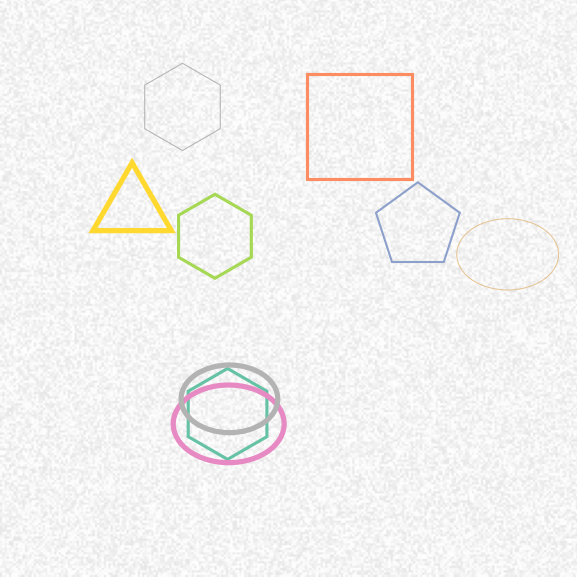[{"shape": "hexagon", "thickness": 1.5, "radius": 0.39, "center": [0.394, 0.282]}, {"shape": "square", "thickness": 1.5, "radius": 0.46, "center": [0.622, 0.78]}, {"shape": "pentagon", "thickness": 1, "radius": 0.38, "center": [0.724, 0.607]}, {"shape": "oval", "thickness": 2.5, "radius": 0.48, "center": [0.396, 0.265]}, {"shape": "hexagon", "thickness": 1.5, "radius": 0.36, "center": [0.372, 0.59]}, {"shape": "triangle", "thickness": 2.5, "radius": 0.39, "center": [0.229, 0.639]}, {"shape": "oval", "thickness": 0.5, "radius": 0.44, "center": [0.879, 0.559]}, {"shape": "oval", "thickness": 2.5, "radius": 0.42, "center": [0.397, 0.308]}, {"shape": "hexagon", "thickness": 0.5, "radius": 0.38, "center": [0.316, 0.814]}]